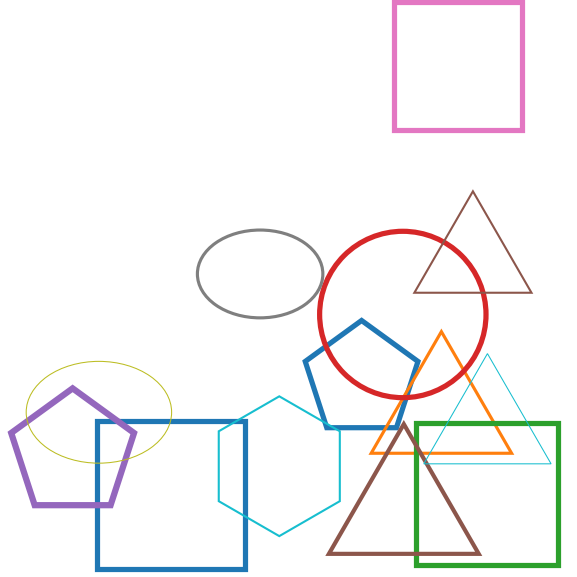[{"shape": "square", "thickness": 2.5, "radius": 0.64, "center": [0.296, 0.142]}, {"shape": "pentagon", "thickness": 2.5, "radius": 0.51, "center": [0.626, 0.342]}, {"shape": "triangle", "thickness": 1.5, "radius": 0.7, "center": [0.764, 0.284]}, {"shape": "square", "thickness": 2.5, "radius": 0.62, "center": [0.844, 0.143]}, {"shape": "circle", "thickness": 2.5, "radius": 0.72, "center": [0.698, 0.455]}, {"shape": "pentagon", "thickness": 3, "radius": 0.56, "center": [0.126, 0.215]}, {"shape": "triangle", "thickness": 2, "radius": 0.75, "center": [0.699, 0.115]}, {"shape": "triangle", "thickness": 1, "radius": 0.59, "center": [0.819, 0.551]}, {"shape": "square", "thickness": 2.5, "radius": 0.55, "center": [0.793, 0.884]}, {"shape": "oval", "thickness": 1.5, "radius": 0.54, "center": [0.45, 0.525]}, {"shape": "oval", "thickness": 0.5, "radius": 0.63, "center": [0.171, 0.285]}, {"shape": "triangle", "thickness": 0.5, "radius": 0.64, "center": [0.844, 0.26]}, {"shape": "hexagon", "thickness": 1, "radius": 0.61, "center": [0.484, 0.192]}]